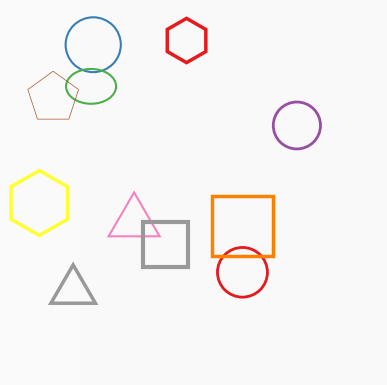[{"shape": "circle", "thickness": 2, "radius": 0.32, "center": [0.626, 0.293]}, {"shape": "hexagon", "thickness": 2.5, "radius": 0.29, "center": [0.481, 0.895]}, {"shape": "circle", "thickness": 1.5, "radius": 0.36, "center": [0.241, 0.884]}, {"shape": "oval", "thickness": 1.5, "radius": 0.32, "center": [0.235, 0.776]}, {"shape": "circle", "thickness": 2, "radius": 0.3, "center": [0.766, 0.674]}, {"shape": "square", "thickness": 2.5, "radius": 0.39, "center": [0.627, 0.413]}, {"shape": "hexagon", "thickness": 2.5, "radius": 0.42, "center": [0.101, 0.473]}, {"shape": "pentagon", "thickness": 0.5, "radius": 0.34, "center": [0.137, 0.746]}, {"shape": "triangle", "thickness": 1.5, "radius": 0.38, "center": [0.346, 0.424]}, {"shape": "square", "thickness": 3, "radius": 0.29, "center": [0.427, 0.366]}, {"shape": "triangle", "thickness": 2.5, "radius": 0.33, "center": [0.189, 0.246]}]